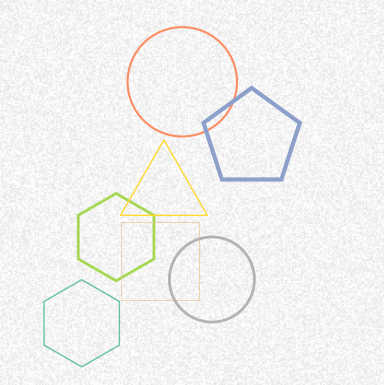[{"shape": "hexagon", "thickness": 1, "radius": 0.57, "center": [0.212, 0.16]}, {"shape": "circle", "thickness": 1.5, "radius": 0.71, "center": [0.473, 0.788]}, {"shape": "pentagon", "thickness": 3, "radius": 0.66, "center": [0.654, 0.64]}, {"shape": "hexagon", "thickness": 2, "radius": 0.57, "center": [0.302, 0.384]}, {"shape": "triangle", "thickness": 1, "radius": 0.65, "center": [0.426, 0.506]}, {"shape": "square", "thickness": 0.5, "radius": 0.51, "center": [0.416, 0.322]}, {"shape": "circle", "thickness": 2, "radius": 0.55, "center": [0.55, 0.274]}]